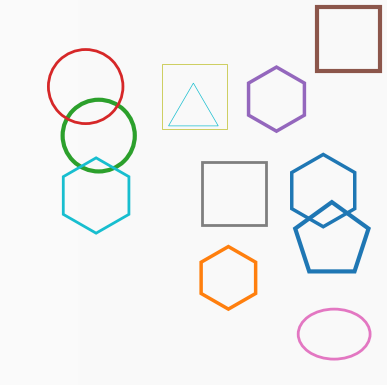[{"shape": "pentagon", "thickness": 3, "radius": 0.5, "center": [0.856, 0.376]}, {"shape": "hexagon", "thickness": 2.5, "radius": 0.47, "center": [0.834, 0.505]}, {"shape": "hexagon", "thickness": 2.5, "radius": 0.41, "center": [0.589, 0.278]}, {"shape": "circle", "thickness": 3, "radius": 0.47, "center": [0.255, 0.648]}, {"shape": "circle", "thickness": 2, "radius": 0.48, "center": [0.221, 0.775]}, {"shape": "hexagon", "thickness": 2.5, "radius": 0.42, "center": [0.714, 0.743]}, {"shape": "square", "thickness": 3, "radius": 0.41, "center": [0.899, 0.898]}, {"shape": "oval", "thickness": 2, "radius": 0.46, "center": [0.862, 0.132]}, {"shape": "square", "thickness": 2, "radius": 0.42, "center": [0.603, 0.497]}, {"shape": "square", "thickness": 0.5, "radius": 0.42, "center": [0.502, 0.75]}, {"shape": "hexagon", "thickness": 2, "radius": 0.49, "center": [0.248, 0.492]}, {"shape": "triangle", "thickness": 0.5, "radius": 0.37, "center": [0.499, 0.71]}]